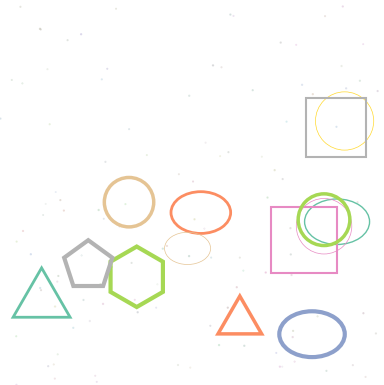[{"shape": "oval", "thickness": 1, "radius": 0.42, "center": [0.876, 0.424]}, {"shape": "triangle", "thickness": 2, "radius": 0.43, "center": [0.108, 0.219]}, {"shape": "oval", "thickness": 2, "radius": 0.39, "center": [0.522, 0.448]}, {"shape": "triangle", "thickness": 2.5, "radius": 0.33, "center": [0.623, 0.166]}, {"shape": "oval", "thickness": 3, "radius": 0.43, "center": [0.81, 0.132]}, {"shape": "square", "thickness": 1.5, "radius": 0.43, "center": [0.789, 0.376]}, {"shape": "circle", "thickness": 0.5, "radius": 0.36, "center": [0.842, 0.412]}, {"shape": "hexagon", "thickness": 3, "radius": 0.39, "center": [0.355, 0.281]}, {"shape": "circle", "thickness": 2.5, "radius": 0.34, "center": [0.842, 0.429]}, {"shape": "circle", "thickness": 0.5, "radius": 0.38, "center": [0.895, 0.686]}, {"shape": "oval", "thickness": 0.5, "radius": 0.3, "center": [0.487, 0.355]}, {"shape": "circle", "thickness": 2.5, "radius": 0.32, "center": [0.335, 0.475]}, {"shape": "square", "thickness": 1.5, "radius": 0.39, "center": [0.873, 0.669]}, {"shape": "pentagon", "thickness": 3, "radius": 0.33, "center": [0.229, 0.31]}]